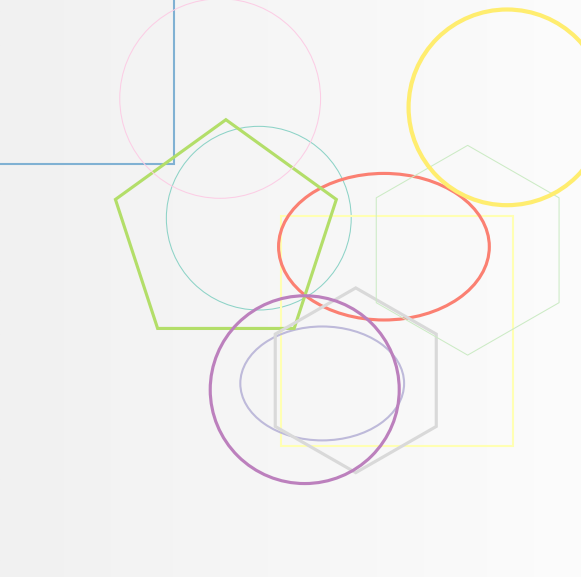[{"shape": "circle", "thickness": 0.5, "radius": 0.8, "center": [0.445, 0.621]}, {"shape": "square", "thickness": 1, "radius": 1.0, "center": [0.682, 0.426]}, {"shape": "oval", "thickness": 1, "radius": 0.7, "center": [0.554, 0.335]}, {"shape": "oval", "thickness": 1.5, "radius": 0.91, "center": [0.661, 0.572]}, {"shape": "square", "thickness": 1, "radius": 0.86, "center": [0.128, 0.888]}, {"shape": "pentagon", "thickness": 1.5, "radius": 1.0, "center": [0.389, 0.592]}, {"shape": "circle", "thickness": 0.5, "radius": 0.86, "center": [0.379, 0.828]}, {"shape": "hexagon", "thickness": 1.5, "radius": 0.8, "center": [0.612, 0.341]}, {"shape": "circle", "thickness": 1.5, "radius": 0.81, "center": [0.524, 0.324]}, {"shape": "hexagon", "thickness": 0.5, "radius": 0.91, "center": [0.805, 0.566]}, {"shape": "circle", "thickness": 2, "radius": 0.85, "center": [0.872, 0.813]}]